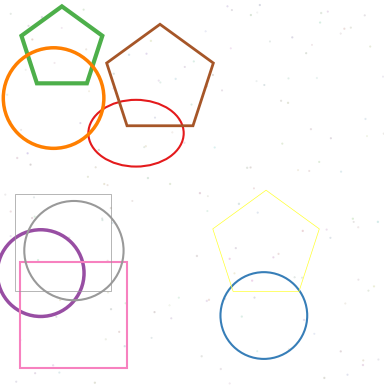[{"shape": "oval", "thickness": 1.5, "radius": 0.62, "center": [0.353, 0.654]}, {"shape": "circle", "thickness": 1.5, "radius": 0.56, "center": [0.685, 0.18]}, {"shape": "pentagon", "thickness": 3, "radius": 0.55, "center": [0.161, 0.873]}, {"shape": "circle", "thickness": 2.5, "radius": 0.56, "center": [0.106, 0.291]}, {"shape": "circle", "thickness": 2.5, "radius": 0.65, "center": [0.139, 0.745]}, {"shape": "pentagon", "thickness": 0.5, "radius": 0.73, "center": [0.691, 0.361]}, {"shape": "pentagon", "thickness": 2, "radius": 0.73, "center": [0.416, 0.791]}, {"shape": "square", "thickness": 1.5, "radius": 0.69, "center": [0.191, 0.182]}, {"shape": "square", "thickness": 0.5, "radius": 0.63, "center": [0.164, 0.371]}, {"shape": "circle", "thickness": 1.5, "radius": 0.64, "center": [0.192, 0.349]}]